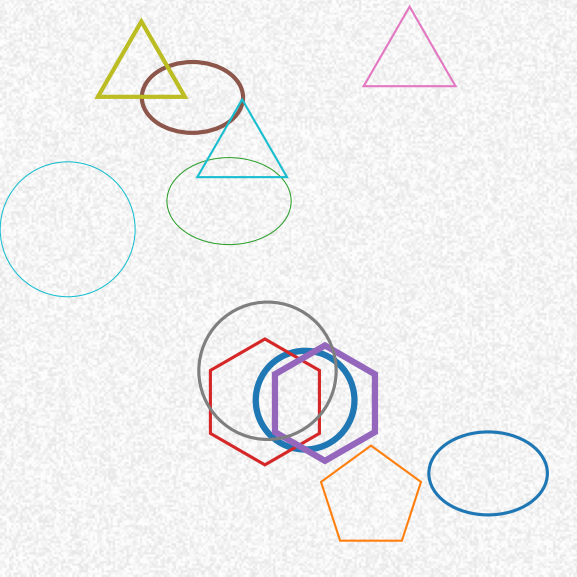[{"shape": "circle", "thickness": 3, "radius": 0.43, "center": [0.528, 0.306]}, {"shape": "oval", "thickness": 1.5, "radius": 0.51, "center": [0.845, 0.179]}, {"shape": "pentagon", "thickness": 1, "radius": 0.46, "center": [0.642, 0.137]}, {"shape": "oval", "thickness": 0.5, "radius": 0.54, "center": [0.397, 0.651]}, {"shape": "hexagon", "thickness": 1.5, "radius": 0.54, "center": [0.459, 0.303]}, {"shape": "hexagon", "thickness": 3, "radius": 0.5, "center": [0.563, 0.301]}, {"shape": "oval", "thickness": 2, "radius": 0.44, "center": [0.333, 0.83]}, {"shape": "triangle", "thickness": 1, "radius": 0.46, "center": [0.709, 0.896]}, {"shape": "circle", "thickness": 1.5, "radius": 0.59, "center": [0.463, 0.357]}, {"shape": "triangle", "thickness": 2, "radius": 0.44, "center": [0.245, 0.875]}, {"shape": "circle", "thickness": 0.5, "radius": 0.58, "center": [0.117, 0.602]}, {"shape": "triangle", "thickness": 1, "radius": 0.45, "center": [0.419, 0.737]}]